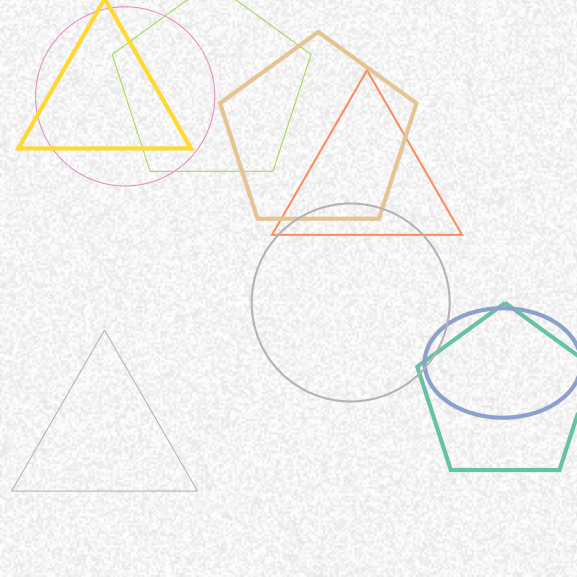[{"shape": "pentagon", "thickness": 2, "radius": 0.8, "center": [0.875, 0.315]}, {"shape": "triangle", "thickness": 1, "radius": 0.95, "center": [0.636, 0.687]}, {"shape": "oval", "thickness": 2, "radius": 0.68, "center": [0.871, 0.371]}, {"shape": "circle", "thickness": 0.5, "radius": 0.78, "center": [0.217, 0.832]}, {"shape": "pentagon", "thickness": 0.5, "radius": 0.91, "center": [0.366, 0.849]}, {"shape": "triangle", "thickness": 2, "radius": 0.86, "center": [0.181, 0.828]}, {"shape": "pentagon", "thickness": 2, "radius": 0.89, "center": [0.551, 0.765]}, {"shape": "triangle", "thickness": 0.5, "radius": 0.93, "center": [0.181, 0.242]}, {"shape": "circle", "thickness": 1, "radius": 0.86, "center": [0.607, 0.475]}]